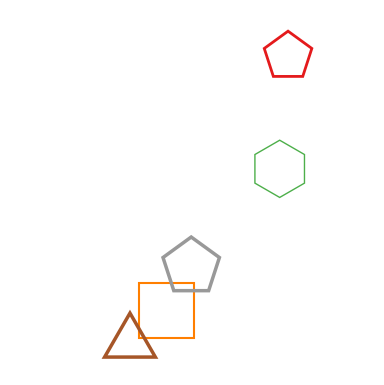[{"shape": "pentagon", "thickness": 2, "radius": 0.32, "center": [0.748, 0.854]}, {"shape": "hexagon", "thickness": 1, "radius": 0.37, "center": [0.726, 0.561]}, {"shape": "square", "thickness": 1.5, "radius": 0.36, "center": [0.432, 0.195]}, {"shape": "triangle", "thickness": 2.5, "radius": 0.38, "center": [0.338, 0.111]}, {"shape": "pentagon", "thickness": 2.5, "radius": 0.39, "center": [0.497, 0.307]}]